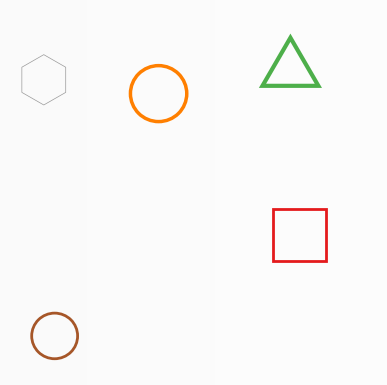[{"shape": "square", "thickness": 2, "radius": 0.34, "center": [0.773, 0.39]}, {"shape": "triangle", "thickness": 3, "radius": 0.42, "center": [0.749, 0.819]}, {"shape": "circle", "thickness": 2.5, "radius": 0.36, "center": [0.409, 0.757]}, {"shape": "circle", "thickness": 2, "radius": 0.3, "center": [0.141, 0.127]}, {"shape": "hexagon", "thickness": 0.5, "radius": 0.33, "center": [0.113, 0.793]}]